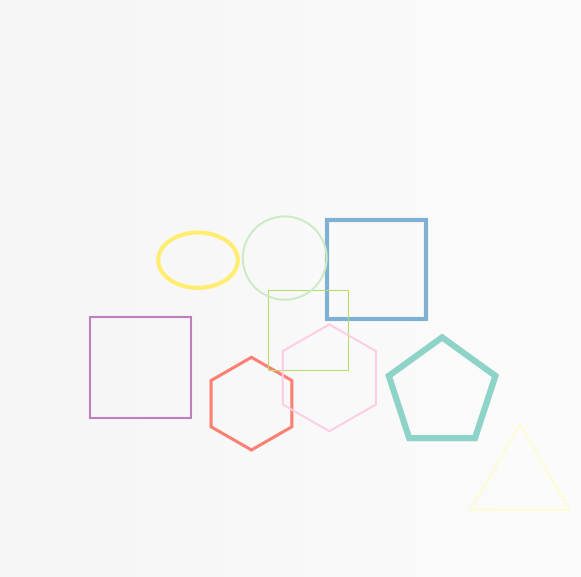[{"shape": "pentagon", "thickness": 3, "radius": 0.48, "center": [0.761, 0.319]}, {"shape": "triangle", "thickness": 0.5, "radius": 0.49, "center": [0.895, 0.166]}, {"shape": "hexagon", "thickness": 1.5, "radius": 0.4, "center": [0.433, 0.3]}, {"shape": "square", "thickness": 2, "radius": 0.43, "center": [0.648, 0.532]}, {"shape": "square", "thickness": 0.5, "radius": 0.34, "center": [0.529, 0.427]}, {"shape": "hexagon", "thickness": 1, "radius": 0.46, "center": [0.567, 0.345]}, {"shape": "square", "thickness": 1, "radius": 0.44, "center": [0.242, 0.363]}, {"shape": "circle", "thickness": 1, "radius": 0.36, "center": [0.49, 0.552]}, {"shape": "oval", "thickness": 2, "radius": 0.34, "center": [0.341, 0.549]}]